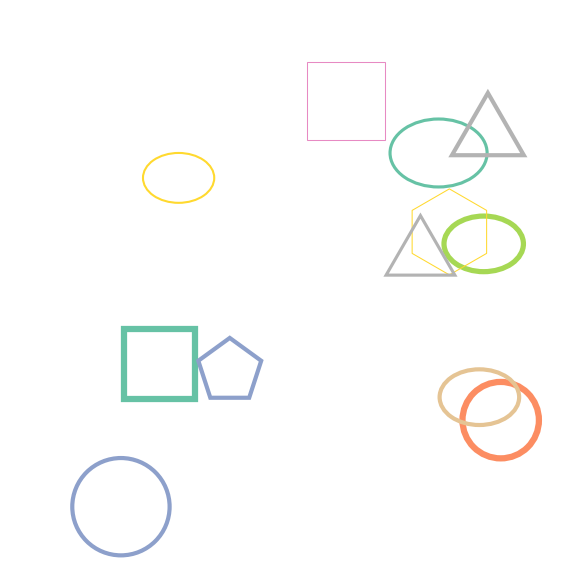[{"shape": "oval", "thickness": 1.5, "radius": 0.42, "center": [0.759, 0.734]}, {"shape": "square", "thickness": 3, "radius": 0.3, "center": [0.276, 0.368]}, {"shape": "circle", "thickness": 3, "radius": 0.33, "center": [0.867, 0.272]}, {"shape": "pentagon", "thickness": 2, "radius": 0.29, "center": [0.398, 0.357]}, {"shape": "circle", "thickness": 2, "radius": 0.42, "center": [0.209, 0.122]}, {"shape": "square", "thickness": 0.5, "radius": 0.34, "center": [0.599, 0.824]}, {"shape": "oval", "thickness": 2.5, "radius": 0.34, "center": [0.838, 0.577]}, {"shape": "hexagon", "thickness": 0.5, "radius": 0.37, "center": [0.778, 0.598]}, {"shape": "oval", "thickness": 1, "radius": 0.31, "center": [0.309, 0.691]}, {"shape": "oval", "thickness": 2, "radius": 0.34, "center": [0.83, 0.311]}, {"shape": "triangle", "thickness": 2, "radius": 0.36, "center": [0.845, 0.766]}, {"shape": "triangle", "thickness": 1.5, "radius": 0.34, "center": [0.728, 0.557]}]